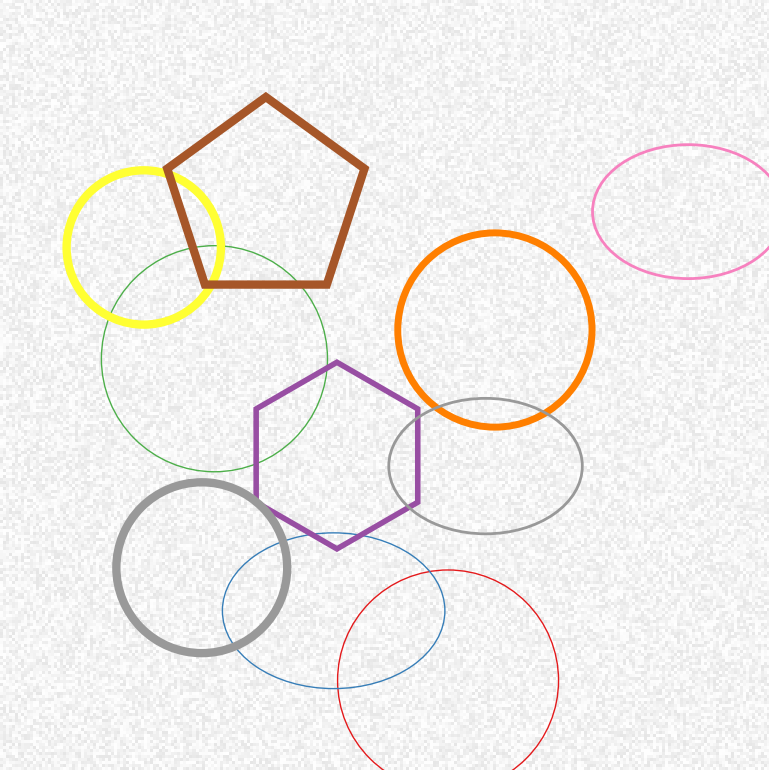[{"shape": "circle", "thickness": 0.5, "radius": 0.72, "center": [0.582, 0.116]}, {"shape": "oval", "thickness": 0.5, "radius": 0.72, "center": [0.433, 0.207]}, {"shape": "circle", "thickness": 0.5, "radius": 0.73, "center": [0.278, 0.534]}, {"shape": "hexagon", "thickness": 2, "radius": 0.61, "center": [0.438, 0.408]}, {"shape": "circle", "thickness": 2.5, "radius": 0.63, "center": [0.643, 0.571]}, {"shape": "circle", "thickness": 3, "radius": 0.5, "center": [0.187, 0.679]}, {"shape": "pentagon", "thickness": 3, "radius": 0.67, "center": [0.345, 0.739]}, {"shape": "oval", "thickness": 1, "radius": 0.62, "center": [0.894, 0.725]}, {"shape": "oval", "thickness": 1, "radius": 0.63, "center": [0.631, 0.395]}, {"shape": "circle", "thickness": 3, "radius": 0.55, "center": [0.262, 0.263]}]